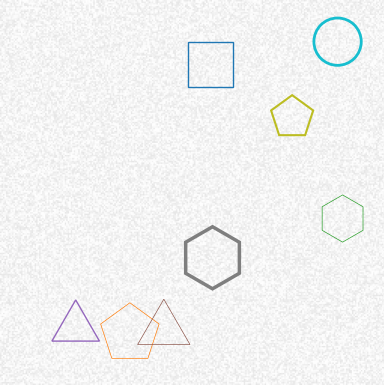[{"shape": "square", "thickness": 1, "radius": 0.29, "center": [0.548, 0.833]}, {"shape": "pentagon", "thickness": 0.5, "radius": 0.4, "center": [0.337, 0.134]}, {"shape": "hexagon", "thickness": 0.5, "radius": 0.31, "center": [0.89, 0.432]}, {"shape": "triangle", "thickness": 1, "radius": 0.36, "center": [0.197, 0.15]}, {"shape": "triangle", "thickness": 0.5, "radius": 0.39, "center": [0.425, 0.144]}, {"shape": "hexagon", "thickness": 2.5, "radius": 0.4, "center": [0.552, 0.33]}, {"shape": "pentagon", "thickness": 1.5, "radius": 0.29, "center": [0.759, 0.695]}, {"shape": "circle", "thickness": 2, "radius": 0.31, "center": [0.877, 0.892]}]